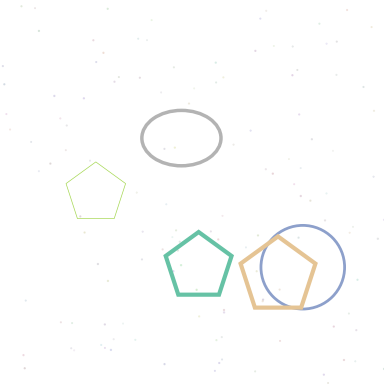[{"shape": "pentagon", "thickness": 3, "radius": 0.45, "center": [0.516, 0.307]}, {"shape": "circle", "thickness": 2, "radius": 0.54, "center": [0.786, 0.306]}, {"shape": "pentagon", "thickness": 0.5, "radius": 0.41, "center": [0.249, 0.498]}, {"shape": "pentagon", "thickness": 3, "radius": 0.51, "center": [0.722, 0.284]}, {"shape": "oval", "thickness": 2.5, "radius": 0.51, "center": [0.471, 0.641]}]